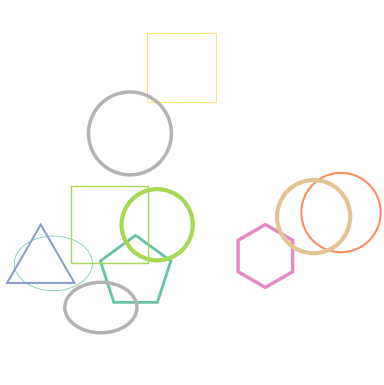[{"shape": "pentagon", "thickness": 2, "radius": 0.48, "center": [0.352, 0.293]}, {"shape": "oval", "thickness": 0.5, "radius": 0.51, "center": [0.139, 0.316]}, {"shape": "circle", "thickness": 1.5, "radius": 0.52, "center": [0.886, 0.448]}, {"shape": "triangle", "thickness": 1.5, "radius": 0.5, "center": [0.106, 0.316]}, {"shape": "hexagon", "thickness": 2.5, "radius": 0.41, "center": [0.689, 0.335]}, {"shape": "square", "thickness": 1, "radius": 0.5, "center": [0.284, 0.417]}, {"shape": "circle", "thickness": 3, "radius": 0.46, "center": [0.408, 0.416]}, {"shape": "square", "thickness": 0.5, "radius": 0.45, "center": [0.472, 0.825]}, {"shape": "circle", "thickness": 3, "radius": 0.48, "center": [0.815, 0.437]}, {"shape": "circle", "thickness": 2.5, "radius": 0.54, "center": [0.338, 0.653]}, {"shape": "oval", "thickness": 2.5, "radius": 0.47, "center": [0.262, 0.201]}]